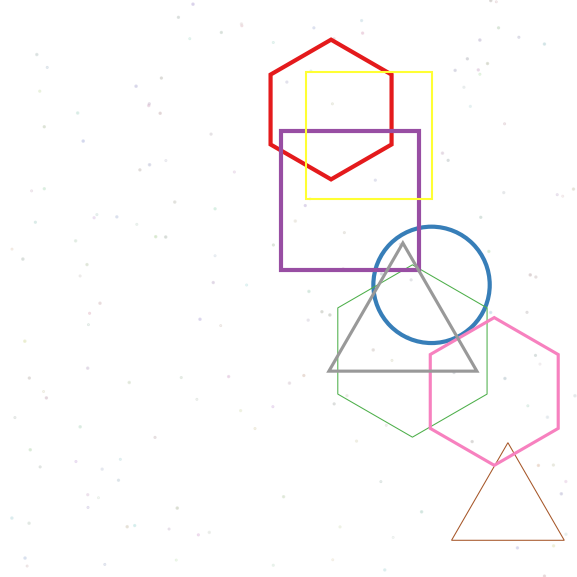[{"shape": "hexagon", "thickness": 2, "radius": 0.6, "center": [0.573, 0.809]}, {"shape": "circle", "thickness": 2, "radius": 0.5, "center": [0.747, 0.506]}, {"shape": "hexagon", "thickness": 0.5, "radius": 0.75, "center": [0.714, 0.391]}, {"shape": "square", "thickness": 2, "radius": 0.6, "center": [0.606, 0.652]}, {"shape": "square", "thickness": 1, "radius": 0.55, "center": [0.639, 0.764]}, {"shape": "triangle", "thickness": 0.5, "radius": 0.56, "center": [0.88, 0.12]}, {"shape": "hexagon", "thickness": 1.5, "radius": 0.64, "center": [0.856, 0.321]}, {"shape": "triangle", "thickness": 1.5, "radius": 0.74, "center": [0.698, 0.43]}]